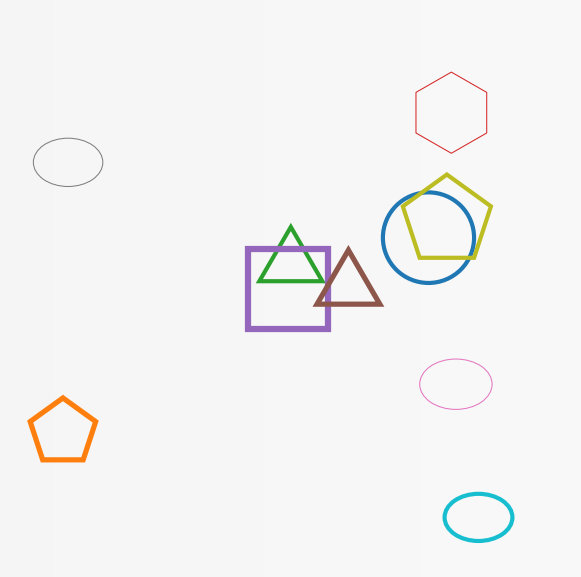[{"shape": "circle", "thickness": 2, "radius": 0.39, "center": [0.737, 0.588]}, {"shape": "pentagon", "thickness": 2.5, "radius": 0.3, "center": [0.108, 0.251]}, {"shape": "triangle", "thickness": 2, "radius": 0.31, "center": [0.5, 0.543]}, {"shape": "hexagon", "thickness": 0.5, "radius": 0.35, "center": [0.777, 0.804]}, {"shape": "square", "thickness": 3, "radius": 0.34, "center": [0.495, 0.499]}, {"shape": "triangle", "thickness": 2.5, "radius": 0.31, "center": [0.599, 0.504]}, {"shape": "oval", "thickness": 0.5, "radius": 0.31, "center": [0.784, 0.334]}, {"shape": "oval", "thickness": 0.5, "radius": 0.3, "center": [0.117, 0.718]}, {"shape": "pentagon", "thickness": 2, "radius": 0.4, "center": [0.769, 0.617]}, {"shape": "oval", "thickness": 2, "radius": 0.29, "center": [0.823, 0.103]}]